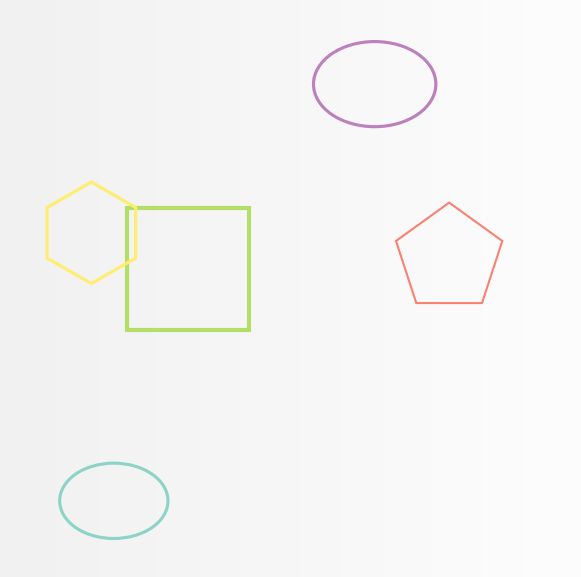[{"shape": "oval", "thickness": 1.5, "radius": 0.47, "center": [0.196, 0.132]}, {"shape": "pentagon", "thickness": 1, "radius": 0.48, "center": [0.773, 0.552]}, {"shape": "square", "thickness": 2, "radius": 0.53, "center": [0.324, 0.533]}, {"shape": "oval", "thickness": 1.5, "radius": 0.53, "center": [0.645, 0.853]}, {"shape": "hexagon", "thickness": 1.5, "radius": 0.44, "center": [0.157, 0.596]}]